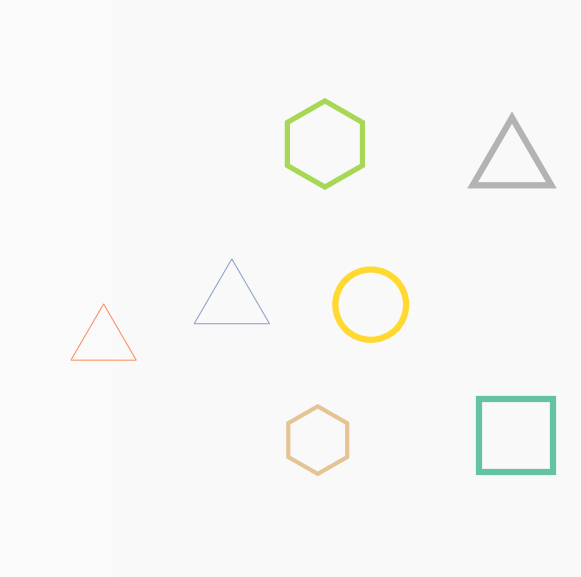[{"shape": "square", "thickness": 3, "radius": 0.32, "center": [0.888, 0.245]}, {"shape": "triangle", "thickness": 0.5, "radius": 0.32, "center": [0.178, 0.408]}, {"shape": "triangle", "thickness": 0.5, "radius": 0.37, "center": [0.399, 0.476]}, {"shape": "hexagon", "thickness": 2.5, "radius": 0.37, "center": [0.559, 0.75]}, {"shape": "circle", "thickness": 3, "radius": 0.3, "center": [0.638, 0.472]}, {"shape": "hexagon", "thickness": 2, "radius": 0.29, "center": [0.547, 0.237]}, {"shape": "triangle", "thickness": 3, "radius": 0.39, "center": [0.881, 0.717]}]